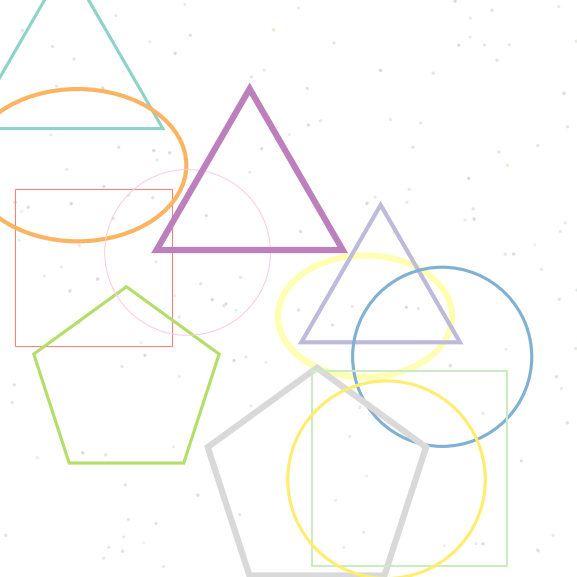[{"shape": "triangle", "thickness": 1.5, "radius": 0.96, "center": [0.115, 0.873]}, {"shape": "oval", "thickness": 3, "radius": 0.75, "center": [0.632, 0.451]}, {"shape": "triangle", "thickness": 2, "radius": 0.79, "center": [0.659, 0.486]}, {"shape": "square", "thickness": 0.5, "radius": 0.68, "center": [0.162, 0.536]}, {"shape": "circle", "thickness": 1.5, "radius": 0.78, "center": [0.766, 0.381]}, {"shape": "oval", "thickness": 2, "radius": 0.94, "center": [0.134, 0.713]}, {"shape": "pentagon", "thickness": 1.5, "radius": 0.84, "center": [0.219, 0.334]}, {"shape": "circle", "thickness": 0.5, "radius": 0.72, "center": [0.325, 0.562]}, {"shape": "pentagon", "thickness": 3, "radius": 0.99, "center": [0.549, 0.163]}, {"shape": "triangle", "thickness": 3, "radius": 0.93, "center": [0.432, 0.659]}, {"shape": "square", "thickness": 1, "radius": 0.85, "center": [0.709, 0.188]}, {"shape": "circle", "thickness": 1.5, "radius": 0.86, "center": [0.669, 0.168]}]